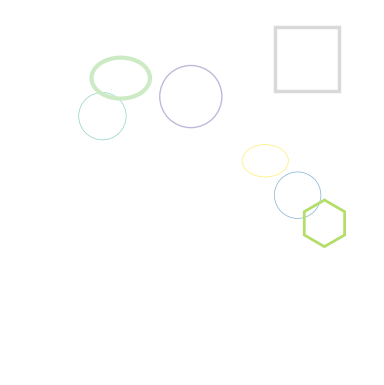[{"shape": "circle", "thickness": 0.5, "radius": 0.31, "center": [0.266, 0.698]}, {"shape": "circle", "thickness": 1, "radius": 0.4, "center": [0.496, 0.749]}, {"shape": "circle", "thickness": 0.5, "radius": 0.3, "center": [0.773, 0.493]}, {"shape": "hexagon", "thickness": 2, "radius": 0.3, "center": [0.843, 0.42]}, {"shape": "square", "thickness": 2.5, "radius": 0.41, "center": [0.797, 0.846]}, {"shape": "oval", "thickness": 3, "radius": 0.38, "center": [0.314, 0.797]}, {"shape": "oval", "thickness": 0.5, "radius": 0.3, "center": [0.689, 0.582]}]